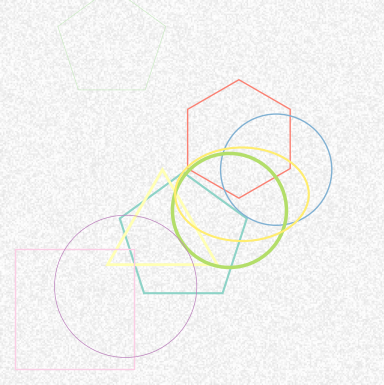[{"shape": "pentagon", "thickness": 1.5, "radius": 0.87, "center": [0.476, 0.379]}, {"shape": "triangle", "thickness": 2, "radius": 0.82, "center": [0.422, 0.395]}, {"shape": "hexagon", "thickness": 1, "radius": 0.77, "center": [0.621, 0.639]}, {"shape": "circle", "thickness": 1, "radius": 0.72, "center": [0.717, 0.559]}, {"shape": "circle", "thickness": 2.5, "radius": 0.74, "center": [0.596, 0.453]}, {"shape": "square", "thickness": 1, "radius": 0.78, "center": [0.194, 0.197]}, {"shape": "circle", "thickness": 0.5, "radius": 0.92, "center": [0.326, 0.256]}, {"shape": "pentagon", "thickness": 0.5, "radius": 0.74, "center": [0.29, 0.886]}, {"shape": "oval", "thickness": 1.5, "radius": 0.87, "center": [0.628, 0.495]}]